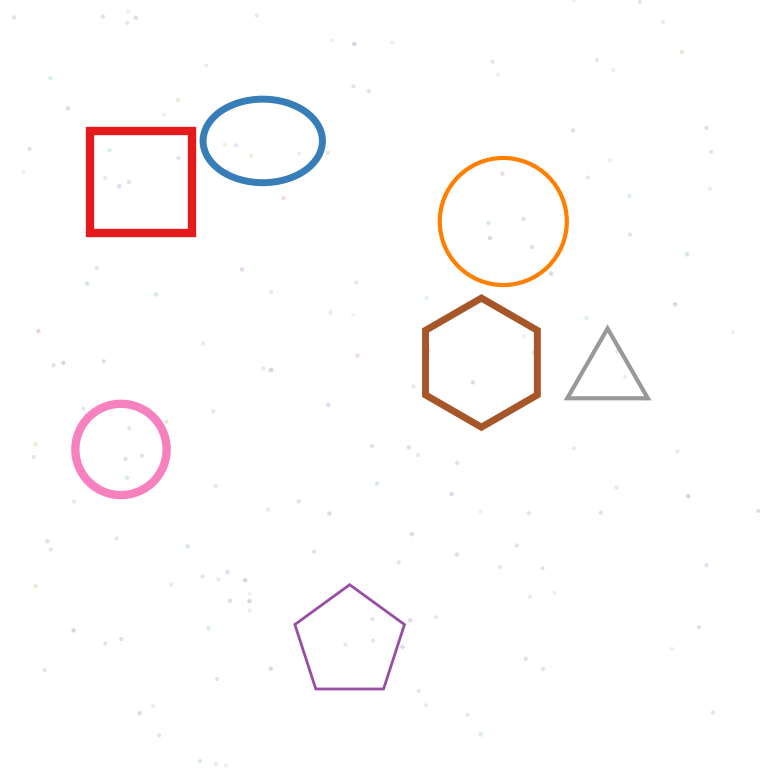[{"shape": "square", "thickness": 3, "radius": 0.33, "center": [0.183, 0.763]}, {"shape": "oval", "thickness": 2.5, "radius": 0.39, "center": [0.341, 0.817]}, {"shape": "pentagon", "thickness": 1, "radius": 0.37, "center": [0.454, 0.166]}, {"shape": "circle", "thickness": 1.5, "radius": 0.41, "center": [0.654, 0.712]}, {"shape": "hexagon", "thickness": 2.5, "radius": 0.42, "center": [0.625, 0.529]}, {"shape": "circle", "thickness": 3, "radius": 0.3, "center": [0.157, 0.416]}, {"shape": "triangle", "thickness": 1.5, "radius": 0.3, "center": [0.789, 0.513]}]